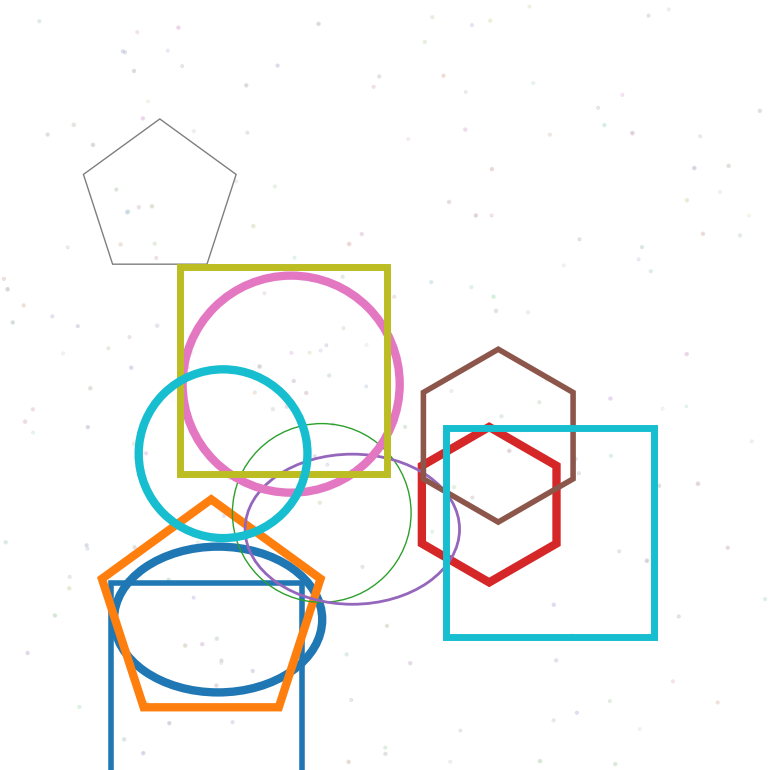[{"shape": "oval", "thickness": 3, "radius": 0.68, "center": [0.283, 0.195]}, {"shape": "square", "thickness": 2, "radius": 0.62, "center": [0.268, 0.118]}, {"shape": "pentagon", "thickness": 3, "radius": 0.75, "center": [0.274, 0.202]}, {"shape": "circle", "thickness": 0.5, "radius": 0.58, "center": [0.418, 0.334]}, {"shape": "hexagon", "thickness": 3, "radius": 0.5, "center": [0.635, 0.345]}, {"shape": "oval", "thickness": 1, "radius": 0.7, "center": [0.458, 0.313]}, {"shape": "hexagon", "thickness": 2, "radius": 0.56, "center": [0.647, 0.434]}, {"shape": "circle", "thickness": 3, "radius": 0.7, "center": [0.378, 0.501]}, {"shape": "pentagon", "thickness": 0.5, "radius": 0.52, "center": [0.208, 0.741]}, {"shape": "square", "thickness": 2.5, "radius": 0.67, "center": [0.369, 0.519]}, {"shape": "circle", "thickness": 3, "radius": 0.55, "center": [0.29, 0.411]}, {"shape": "square", "thickness": 2.5, "radius": 0.68, "center": [0.714, 0.308]}]